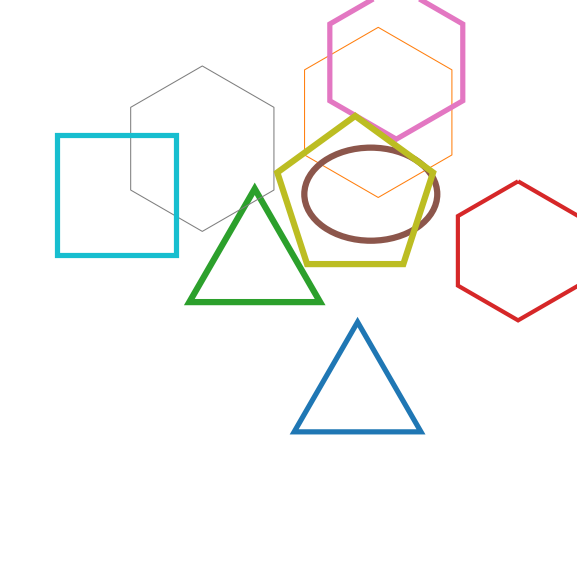[{"shape": "triangle", "thickness": 2.5, "radius": 0.63, "center": [0.619, 0.315]}, {"shape": "hexagon", "thickness": 0.5, "radius": 0.74, "center": [0.655, 0.804]}, {"shape": "triangle", "thickness": 3, "radius": 0.65, "center": [0.441, 0.541]}, {"shape": "hexagon", "thickness": 2, "radius": 0.6, "center": [0.897, 0.565]}, {"shape": "oval", "thickness": 3, "radius": 0.58, "center": [0.642, 0.663]}, {"shape": "hexagon", "thickness": 2.5, "radius": 0.66, "center": [0.686, 0.891]}, {"shape": "hexagon", "thickness": 0.5, "radius": 0.72, "center": [0.35, 0.742]}, {"shape": "pentagon", "thickness": 3, "radius": 0.71, "center": [0.615, 0.657]}, {"shape": "square", "thickness": 2.5, "radius": 0.52, "center": [0.202, 0.661]}]